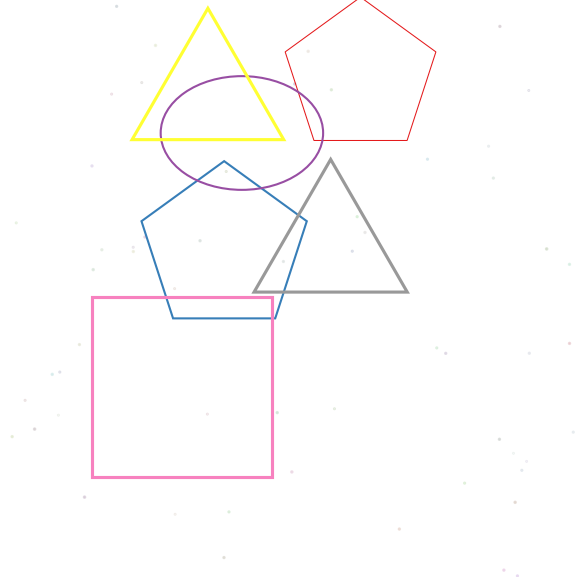[{"shape": "pentagon", "thickness": 0.5, "radius": 0.69, "center": [0.624, 0.867]}, {"shape": "pentagon", "thickness": 1, "radius": 0.75, "center": [0.388, 0.57]}, {"shape": "oval", "thickness": 1, "radius": 0.7, "center": [0.419, 0.769]}, {"shape": "triangle", "thickness": 1.5, "radius": 0.76, "center": [0.36, 0.833]}, {"shape": "square", "thickness": 1.5, "radius": 0.78, "center": [0.315, 0.329]}, {"shape": "triangle", "thickness": 1.5, "radius": 0.77, "center": [0.573, 0.57]}]